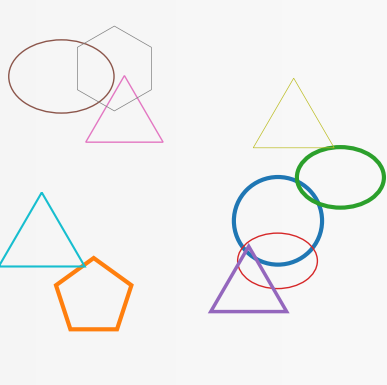[{"shape": "circle", "thickness": 3, "radius": 0.57, "center": [0.717, 0.426]}, {"shape": "pentagon", "thickness": 3, "radius": 0.51, "center": [0.242, 0.227]}, {"shape": "oval", "thickness": 3, "radius": 0.56, "center": [0.879, 0.539]}, {"shape": "oval", "thickness": 1, "radius": 0.51, "center": [0.716, 0.322]}, {"shape": "triangle", "thickness": 2.5, "radius": 0.57, "center": [0.642, 0.247]}, {"shape": "oval", "thickness": 1, "radius": 0.68, "center": [0.158, 0.801]}, {"shape": "triangle", "thickness": 1, "radius": 0.58, "center": [0.321, 0.688]}, {"shape": "hexagon", "thickness": 0.5, "radius": 0.55, "center": [0.295, 0.822]}, {"shape": "triangle", "thickness": 0.5, "radius": 0.6, "center": [0.758, 0.676]}, {"shape": "triangle", "thickness": 1.5, "radius": 0.64, "center": [0.108, 0.372]}]